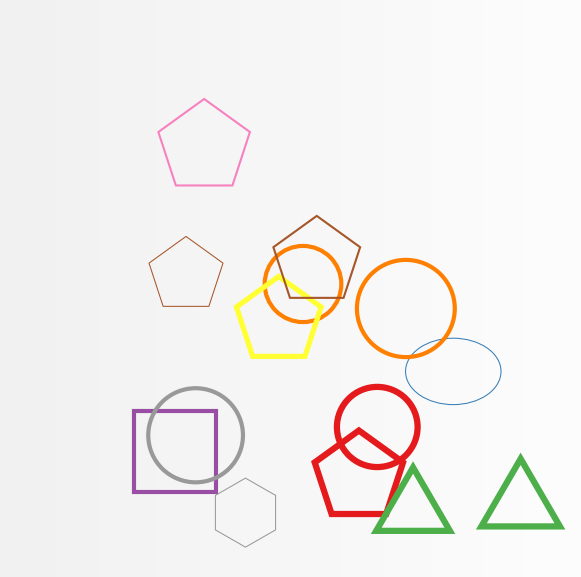[{"shape": "pentagon", "thickness": 3, "radius": 0.4, "center": [0.617, 0.174]}, {"shape": "circle", "thickness": 3, "radius": 0.35, "center": [0.649, 0.26]}, {"shape": "oval", "thickness": 0.5, "radius": 0.41, "center": [0.78, 0.356]}, {"shape": "triangle", "thickness": 3, "radius": 0.37, "center": [0.711, 0.117]}, {"shape": "triangle", "thickness": 3, "radius": 0.39, "center": [0.896, 0.127]}, {"shape": "square", "thickness": 2, "radius": 0.35, "center": [0.301, 0.217]}, {"shape": "circle", "thickness": 2, "radius": 0.42, "center": [0.698, 0.465]}, {"shape": "circle", "thickness": 2, "radius": 0.33, "center": [0.521, 0.507]}, {"shape": "pentagon", "thickness": 2.5, "radius": 0.38, "center": [0.48, 0.444]}, {"shape": "pentagon", "thickness": 1, "radius": 0.39, "center": [0.545, 0.547]}, {"shape": "pentagon", "thickness": 0.5, "radius": 0.33, "center": [0.32, 0.523]}, {"shape": "pentagon", "thickness": 1, "radius": 0.41, "center": [0.351, 0.745]}, {"shape": "circle", "thickness": 2, "radius": 0.41, "center": [0.337, 0.245]}, {"shape": "hexagon", "thickness": 0.5, "radius": 0.3, "center": [0.422, 0.111]}]